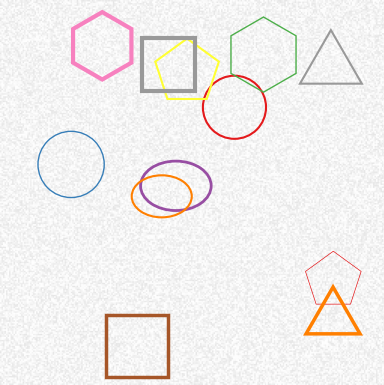[{"shape": "circle", "thickness": 1.5, "radius": 0.41, "center": [0.609, 0.721]}, {"shape": "pentagon", "thickness": 0.5, "radius": 0.38, "center": [0.866, 0.271]}, {"shape": "circle", "thickness": 1, "radius": 0.43, "center": [0.185, 0.573]}, {"shape": "hexagon", "thickness": 1, "radius": 0.49, "center": [0.684, 0.858]}, {"shape": "oval", "thickness": 2, "radius": 0.46, "center": [0.457, 0.517]}, {"shape": "oval", "thickness": 1.5, "radius": 0.39, "center": [0.42, 0.49]}, {"shape": "triangle", "thickness": 2.5, "radius": 0.4, "center": [0.865, 0.173]}, {"shape": "pentagon", "thickness": 1.5, "radius": 0.43, "center": [0.486, 0.813]}, {"shape": "square", "thickness": 2.5, "radius": 0.4, "center": [0.356, 0.101]}, {"shape": "hexagon", "thickness": 3, "radius": 0.44, "center": [0.266, 0.881]}, {"shape": "triangle", "thickness": 1.5, "radius": 0.46, "center": [0.859, 0.829]}, {"shape": "square", "thickness": 3, "radius": 0.34, "center": [0.437, 0.832]}]